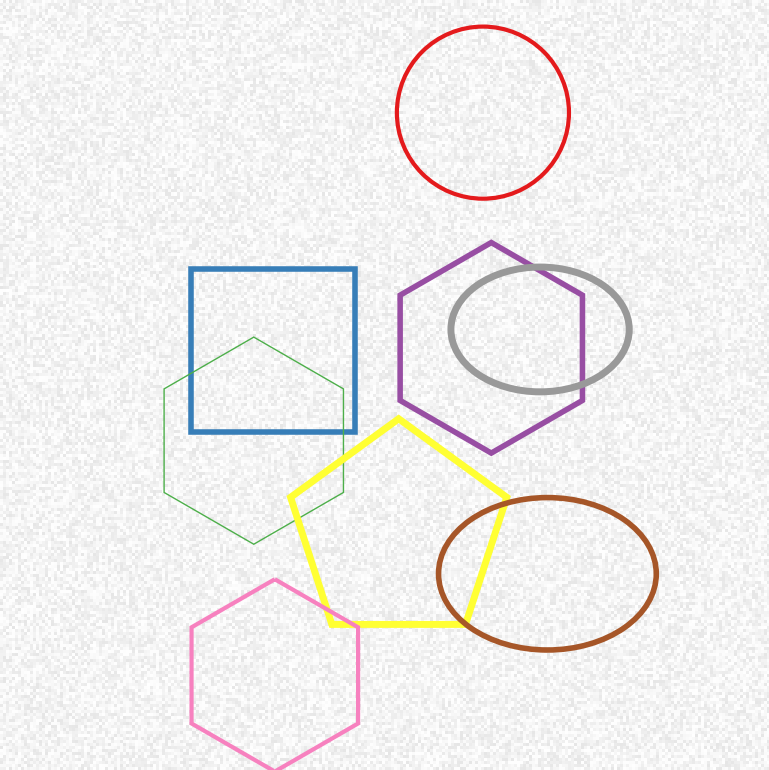[{"shape": "circle", "thickness": 1.5, "radius": 0.56, "center": [0.627, 0.854]}, {"shape": "square", "thickness": 2, "radius": 0.53, "center": [0.355, 0.545]}, {"shape": "hexagon", "thickness": 0.5, "radius": 0.67, "center": [0.33, 0.428]}, {"shape": "hexagon", "thickness": 2, "radius": 0.68, "center": [0.638, 0.548]}, {"shape": "pentagon", "thickness": 2.5, "radius": 0.74, "center": [0.518, 0.309]}, {"shape": "oval", "thickness": 2, "radius": 0.71, "center": [0.711, 0.255]}, {"shape": "hexagon", "thickness": 1.5, "radius": 0.62, "center": [0.357, 0.123]}, {"shape": "oval", "thickness": 2.5, "radius": 0.58, "center": [0.701, 0.572]}]